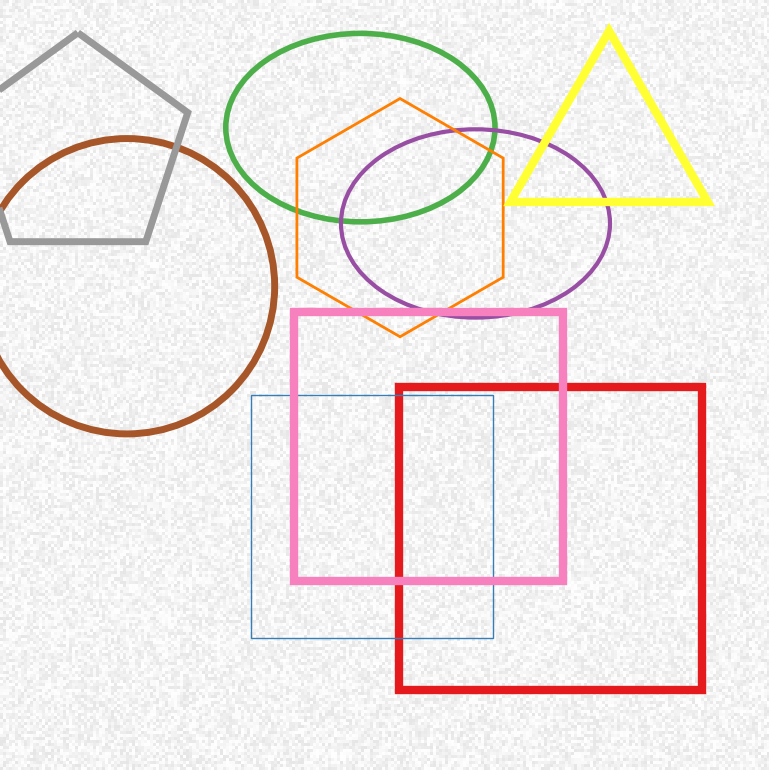[{"shape": "square", "thickness": 3, "radius": 0.98, "center": [0.715, 0.301]}, {"shape": "square", "thickness": 0.5, "radius": 0.79, "center": [0.483, 0.329]}, {"shape": "oval", "thickness": 2, "radius": 0.87, "center": [0.468, 0.834]}, {"shape": "oval", "thickness": 1.5, "radius": 0.87, "center": [0.618, 0.71]}, {"shape": "hexagon", "thickness": 1, "radius": 0.77, "center": [0.52, 0.717]}, {"shape": "triangle", "thickness": 3, "radius": 0.74, "center": [0.791, 0.812]}, {"shape": "circle", "thickness": 2.5, "radius": 0.96, "center": [0.165, 0.628]}, {"shape": "square", "thickness": 3, "radius": 0.87, "center": [0.556, 0.42]}, {"shape": "pentagon", "thickness": 2.5, "radius": 0.75, "center": [0.101, 0.807]}]